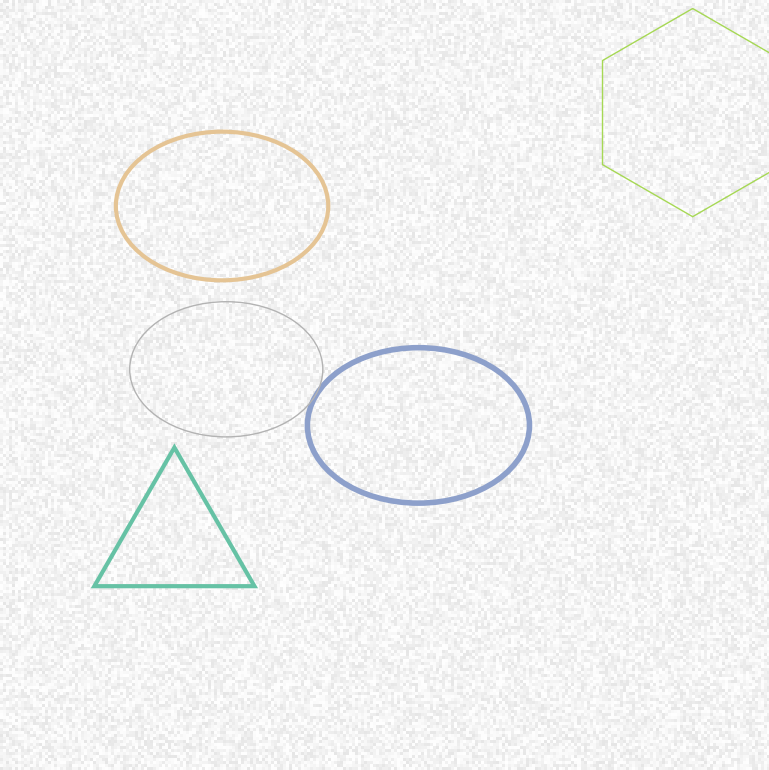[{"shape": "triangle", "thickness": 1.5, "radius": 0.6, "center": [0.227, 0.299]}, {"shape": "oval", "thickness": 2, "radius": 0.72, "center": [0.543, 0.448]}, {"shape": "hexagon", "thickness": 0.5, "radius": 0.68, "center": [0.9, 0.854]}, {"shape": "oval", "thickness": 1.5, "radius": 0.69, "center": [0.288, 0.732]}, {"shape": "oval", "thickness": 0.5, "radius": 0.63, "center": [0.294, 0.52]}]